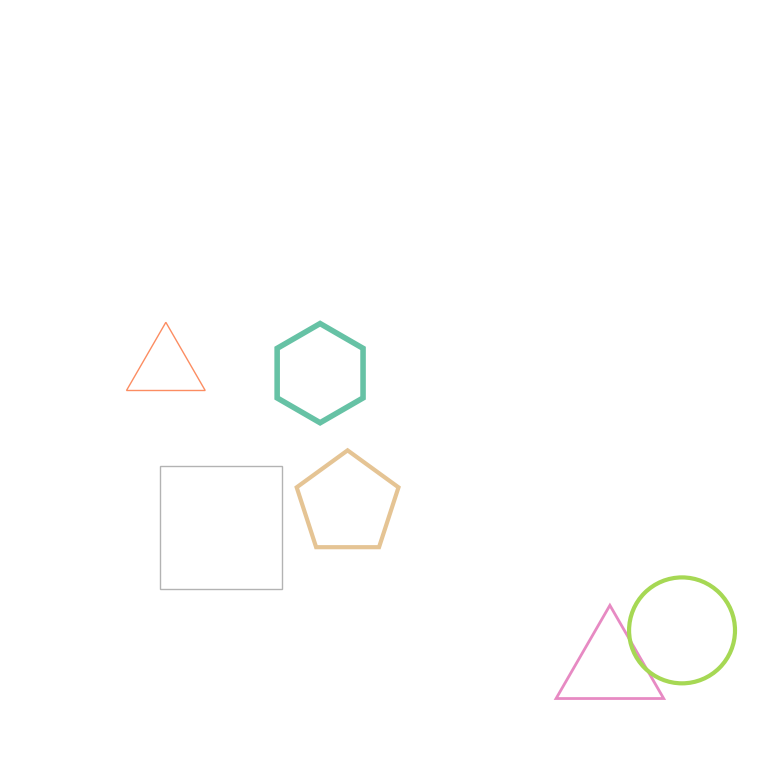[{"shape": "hexagon", "thickness": 2, "radius": 0.32, "center": [0.416, 0.515]}, {"shape": "triangle", "thickness": 0.5, "radius": 0.3, "center": [0.215, 0.522]}, {"shape": "triangle", "thickness": 1, "radius": 0.4, "center": [0.792, 0.133]}, {"shape": "circle", "thickness": 1.5, "radius": 0.34, "center": [0.886, 0.181]}, {"shape": "pentagon", "thickness": 1.5, "radius": 0.35, "center": [0.451, 0.346]}, {"shape": "square", "thickness": 0.5, "radius": 0.4, "center": [0.287, 0.315]}]